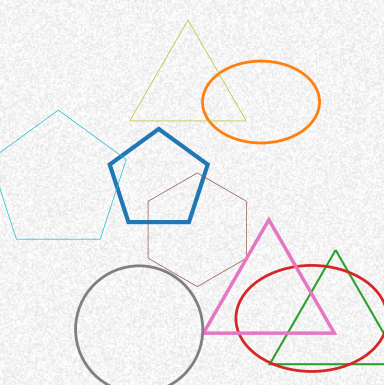[{"shape": "pentagon", "thickness": 3, "radius": 0.67, "center": [0.412, 0.531]}, {"shape": "oval", "thickness": 2, "radius": 0.76, "center": [0.678, 0.735]}, {"shape": "triangle", "thickness": 1.5, "radius": 0.99, "center": [0.872, 0.153]}, {"shape": "oval", "thickness": 2, "radius": 0.98, "center": [0.809, 0.173]}, {"shape": "hexagon", "thickness": 0.5, "radius": 0.74, "center": [0.512, 0.403]}, {"shape": "triangle", "thickness": 2.5, "radius": 0.98, "center": [0.698, 0.233]}, {"shape": "circle", "thickness": 2, "radius": 0.83, "center": [0.361, 0.144]}, {"shape": "triangle", "thickness": 0.5, "radius": 0.87, "center": [0.488, 0.773]}, {"shape": "pentagon", "thickness": 0.5, "radius": 0.93, "center": [0.151, 0.529]}]